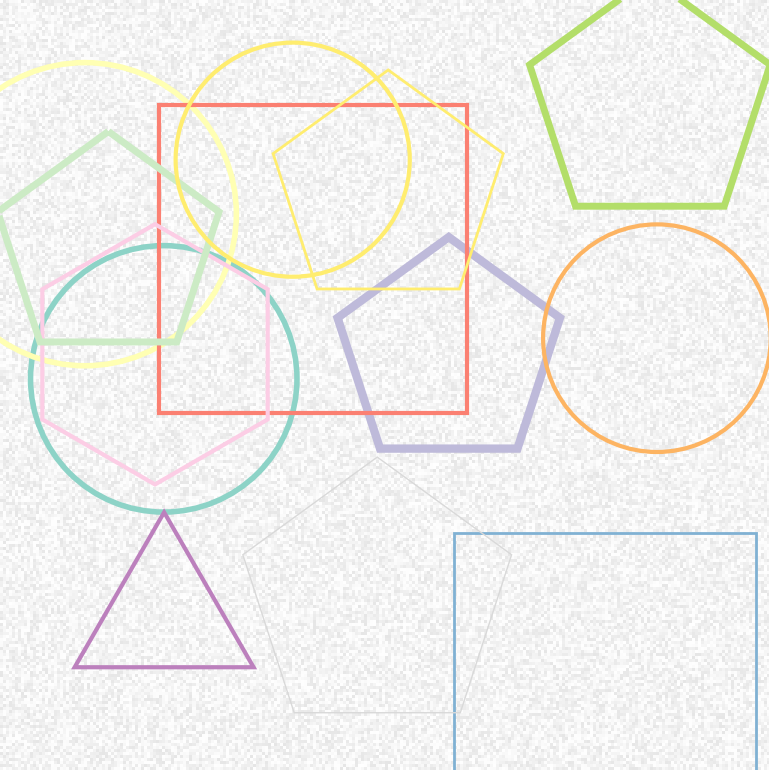[{"shape": "circle", "thickness": 2, "radius": 0.87, "center": [0.213, 0.508]}, {"shape": "circle", "thickness": 2, "radius": 0.98, "center": [0.11, 0.722]}, {"shape": "pentagon", "thickness": 3, "radius": 0.76, "center": [0.583, 0.54]}, {"shape": "square", "thickness": 1.5, "radius": 1.0, "center": [0.406, 0.664]}, {"shape": "square", "thickness": 1, "radius": 0.98, "center": [0.786, 0.112]}, {"shape": "circle", "thickness": 1.5, "radius": 0.74, "center": [0.853, 0.561]}, {"shape": "pentagon", "thickness": 2.5, "radius": 0.82, "center": [0.844, 0.865]}, {"shape": "hexagon", "thickness": 1.5, "radius": 0.84, "center": [0.201, 0.54]}, {"shape": "pentagon", "thickness": 0.5, "radius": 0.92, "center": [0.49, 0.223]}, {"shape": "triangle", "thickness": 1.5, "radius": 0.67, "center": [0.213, 0.201]}, {"shape": "pentagon", "thickness": 2.5, "radius": 0.76, "center": [0.141, 0.678]}, {"shape": "circle", "thickness": 1.5, "radius": 0.76, "center": [0.38, 0.793]}, {"shape": "pentagon", "thickness": 1, "radius": 0.79, "center": [0.504, 0.752]}]